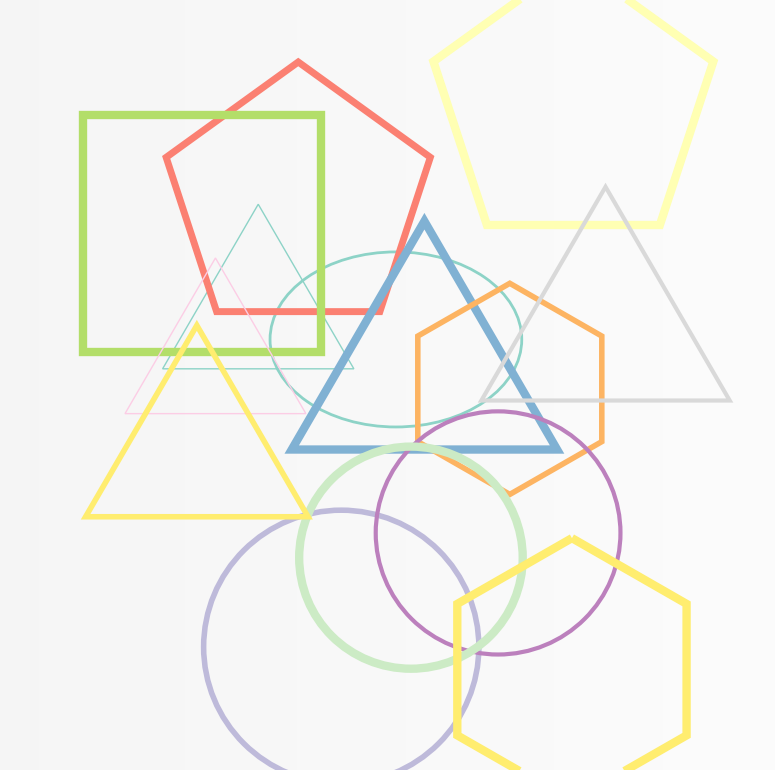[{"shape": "triangle", "thickness": 0.5, "radius": 0.71, "center": [0.333, 0.592]}, {"shape": "oval", "thickness": 1, "radius": 0.81, "center": [0.511, 0.559]}, {"shape": "pentagon", "thickness": 3, "radius": 0.95, "center": [0.74, 0.861]}, {"shape": "circle", "thickness": 2, "radius": 0.89, "center": [0.44, 0.16]}, {"shape": "pentagon", "thickness": 2.5, "radius": 0.9, "center": [0.385, 0.74]}, {"shape": "triangle", "thickness": 3, "radius": 0.99, "center": [0.548, 0.515]}, {"shape": "hexagon", "thickness": 2, "radius": 0.69, "center": [0.658, 0.495]}, {"shape": "square", "thickness": 3, "radius": 0.77, "center": [0.261, 0.697]}, {"shape": "triangle", "thickness": 0.5, "radius": 0.67, "center": [0.278, 0.53]}, {"shape": "triangle", "thickness": 1.5, "radius": 0.93, "center": [0.781, 0.572]}, {"shape": "circle", "thickness": 1.5, "radius": 0.79, "center": [0.643, 0.308]}, {"shape": "circle", "thickness": 3, "radius": 0.72, "center": [0.53, 0.276]}, {"shape": "hexagon", "thickness": 3, "radius": 0.85, "center": [0.738, 0.13]}, {"shape": "triangle", "thickness": 2, "radius": 0.83, "center": [0.254, 0.412]}]